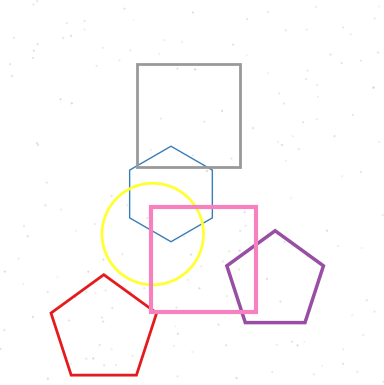[{"shape": "pentagon", "thickness": 2, "radius": 0.72, "center": [0.27, 0.142]}, {"shape": "hexagon", "thickness": 1, "radius": 0.62, "center": [0.444, 0.496]}, {"shape": "pentagon", "thickness": 2.5, "radius": 0.66, "center": [0.715, 0.269]}, {"shape": "circle", "thickness": 2, "radius": 0.66, "center": [0.397, 0.392]}, {"shape": "square", "thickness": 3, "radius": 0.68, "center": [0.529, 0.326]}, {"shape": "square", "thickness": 2, "radius": 0.67, "center": [0.489, 0.7]}]